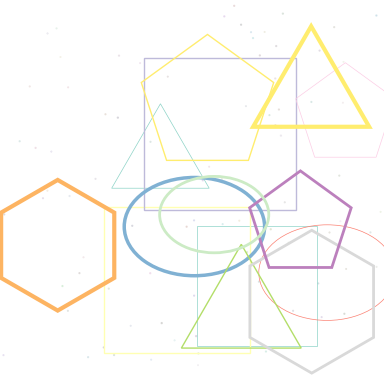[{"shape": "square", "thickness": 0.5, "radius": 0.78, "center": [0.668, 0.258]}, {"shape": "triangle", "thickness": 0.5, "radius": 0.73, "center": [0.417, 0.584]}, {"shape": "square", "thickness": 1, "radius": 0.95, "center": [0.46, 0.274]}, {"shape": "square", "thickness": 1, "radius": 0.99, "center": [0.571, 0.652]}, {"shape": "oval", "thickness": 0.5, "radius": 0.89, "center": [0.85, 0.292]}, {"shape": "oval", "thickness": 2.5, "radius": 0.91, "center": [0.505, 0.411]}, {"shape": "hexagon", "thickness": 3, "radius": 0.85, "center": [0.15, 0.363]}, {"shape": "triangle", "thickness": 1, "radius": 0.9, "center": [0.627, 0.186]}, {"shape": "pentagon", "thickness": 0.5, "radius": 0.68, "center": [0.897, 0.701]}, {"shape": "hexagon", "thickness": 2, "radius": 0.93, "center": [0.81, 0.216]}, {"shape": "pentagon", "thickness": 2, "radius": 0.69, "center": [0.78, 0.417]}, {"shape": "oval", "thickness": 2, "radius": 0.71, "center": [0.556, 0.443]}, {"shape": "triangle", "thickness": 3, "radius": 0.87, "center": [0.808, 0.758]}, {"shape": "pentagon", "thickness": 1, "radius": 0.9, "center": [0.539, 0.73]}]